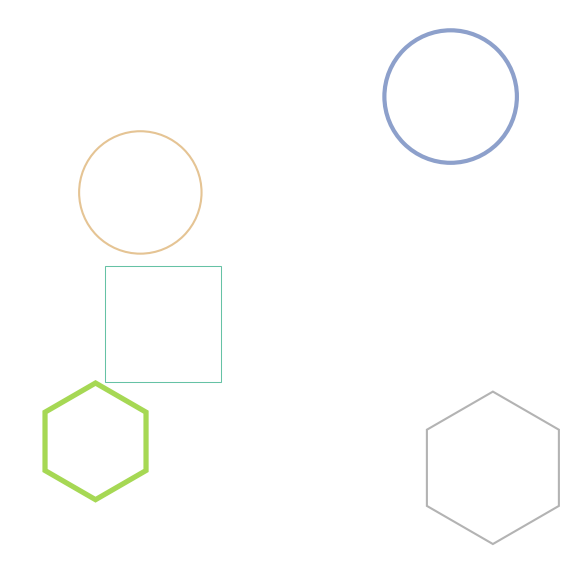[{"shape": "square", "thickness": 0.5, "radius": 0.5, "center": [0.282, 0.438]}, {"shape": "circle", "thickness": 2, "radius": 0.57, "center": [0.78, 0.832]}, {"shape": "hexagon", "thickness": 2.5, "radius": 0.5, "center": [0.165, 0.235]}, {"shape": "circle", "thickness": 1, "radius": 0.53, "center": [0.243, 0.666]}, {"shape": "hexagon", "thickness": 1, "radius": 0.66, "center": [0.853, 0.189]}]